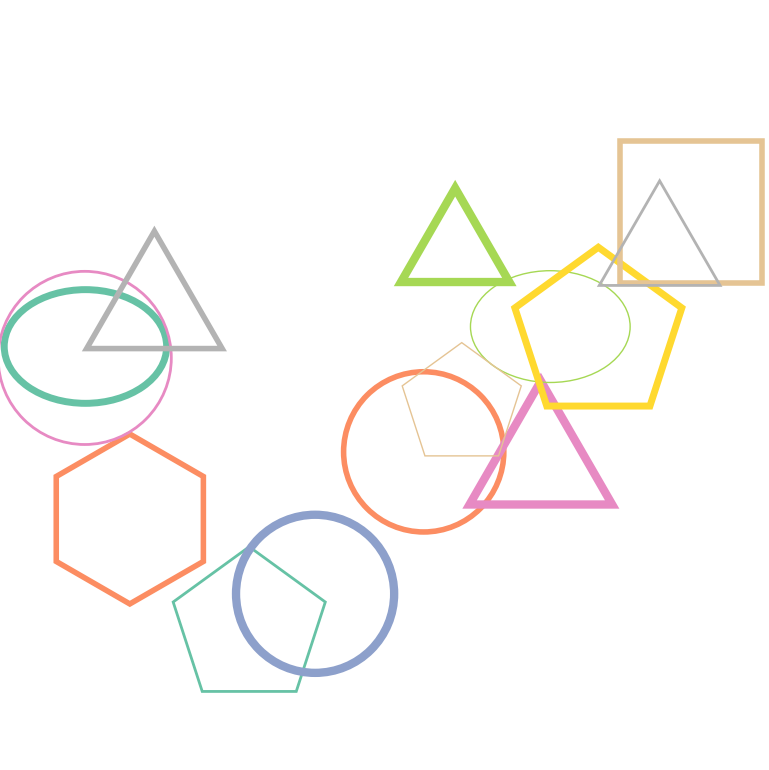[{"shape": "pentagon", "thickness": 1, "radius": 0.52, "center": [0.324, 0.186]}, {"shape": "oval", "thickness": 2.5, "radius": 0.53, "center": [0.111, 0.55]}, {"shape": "hexagon", "thickness": 2, "radius": 0.55, "center": [0.169, 0.326]}, {"shape": "circle", "thickness": 2, "radius": 0.52, "center": [0.55, 0.413]}, {"shape": "circle", "thickness": 3, "radius": 0.51, "center": [0.409, 0.229]}, {"shape": "triangle", "thickness": 3, "radius": 0.53, "center": [0.702, 0.398]}, {"shape": "circle", "thickness": 1, "radius": 0.56, "center": [0.11, 0.535]}, {"shape": "oval", "thickness": 0.5, "radius": 0.52, "center": [0.715, 0.576]}, {"shape": "triangle", "thickness": 3, "radius": 0.41, "center": [0.591, 0.674]}, {"shape": "pentagon", "thickness": 2.5, "radius": 0.57, "center": [0.777, 0.565]}, {"shape": "square", "thickness": 2, "radius": 0.46, "center": [0.898, 0.725]}, {"shape": "pentagon", "thickness": 0.5, "radius": 0.41, "center": [0.6, 0.474]}, {"shape": "triangle", "thickness": 1, "radius": 0.45, "center": [0.857, 0.675]}, {"shape": "triangle", "thickness": 2, "radius": 0.51, "center": [0.201, 0.598]}]